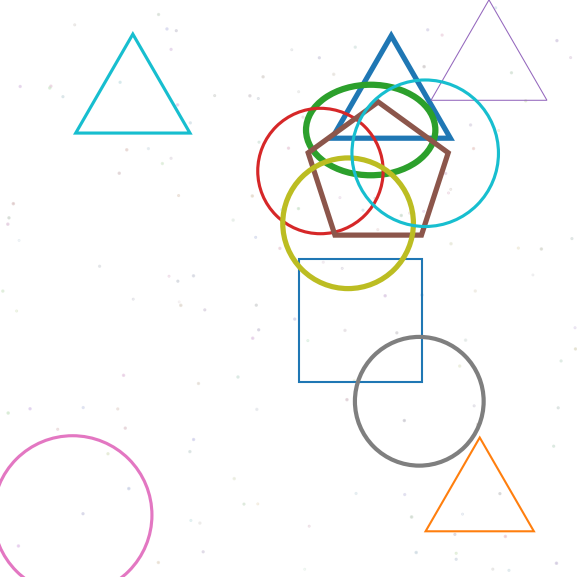[{"shape": "square", "thickness": 1, "radius": 0.53, "center": [0.624, 0.444]}, {"shape": "triangle", "thickness": 2.5, "radius": 0.59, "center": [0.677, 0.819]}, {"shape": "triangle", "thickness": 1, "radius": 0.54, "center": [0.831, 0.133]}, {"shape": "oval", "thickness": 3, "radius": 0.56, "center": [0.642, 0.774]}, {"shape": "circle", "thickness": 1.5, "radius": 0.54, "center": [0.555, 0.703]}, {"shape": "triangle", "thickness": 0.5, "radius": 0.58, "center": [0.847, 0.883]}, {"shape": "pentagon", "thickness": 2.5, "radius": 0.64, "center": [0.655, 0.695]}, {"shape": "circle", "thickness": 1.5, "radius": 0.69, "center": [0.126, 0.107]}, {"shape": "circle", "thickness": 2, "radius": 0.56, "center": [0.726, 0.304]}, {"shape": "circle", "thickness": 2.5, "radius": 0.57, "center": [0.603, 0.613]}, {"shape": "circle", "thickness": 1.5, "radius": 0.63, "center": [0.736, 0.734]}, {"shape": "triangle", "thickness": 1.5, "radius": 0.57, "center": [0.23, 0.826]}]